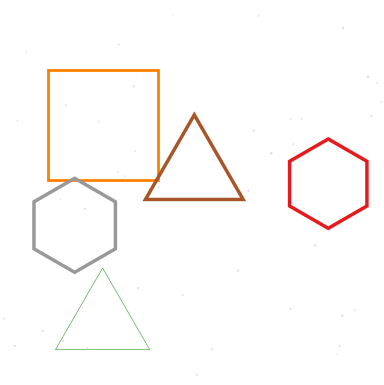[{"shape": "hexagon", "thickness": 2.5, "radius": 0.58, "center": [0.853, 0.523]}, {"shape": "triangle", "thickness": 0.5, "radius": 0.71, "center": [0.266, 0.162]}, {"shape": "square", "thickness": 2, "radius": 0.72, "center": [0.268, 0.675]}, {"shape": "triangle", "thickness": 2.5, "radius": 0.73, "center": [0.505, 0.555]}, {"shape": "hexagon", "thickness": 2.5, "radius": 0.61, "center": [0.194, 0.415]}]